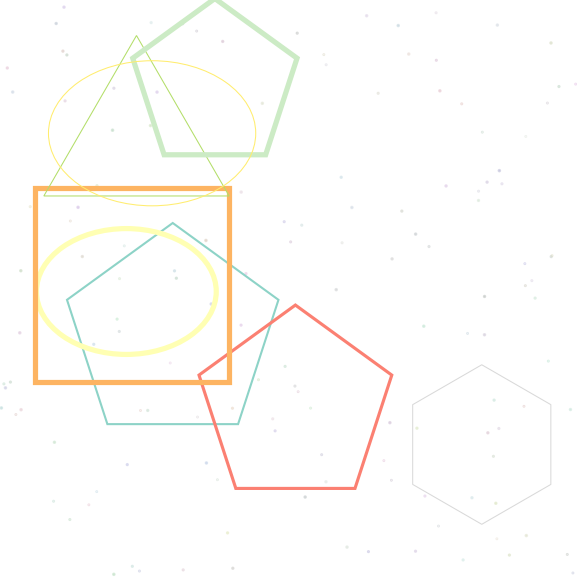[{"shape": "pentagon", "thickness": 1, "radius": 0.96, "center": [0.299, 0.42]}, {"shape": "oval", "thickness": 2.5, "radius": 0.78, "center": [0.219, 0.494]}, {"shape": "pentagon", "thickness": 1.5, "radius": 0.88, "center": [0.512, 0.295]}, {"shape": "square", "thickness": 2.5, "radius": 0.84, "center": [0.229, 0.505]}, {"shape": "triangle", "thickness": 0.5, "radius": 0.93, "center": [0.236, 0.752]}, {"shape": "hexagon", "thickness": 0.5, "radius": 0.69, "center": [0.834, 0.229]}, {"shape": "pentagon", "thickness": 2.5, "radius": 0.75, "center": [0.372, 0.852]}, {"shape": "oval", "thickness": 0.5, "radius": 0.9, "center": [0.263, 0.768]}]